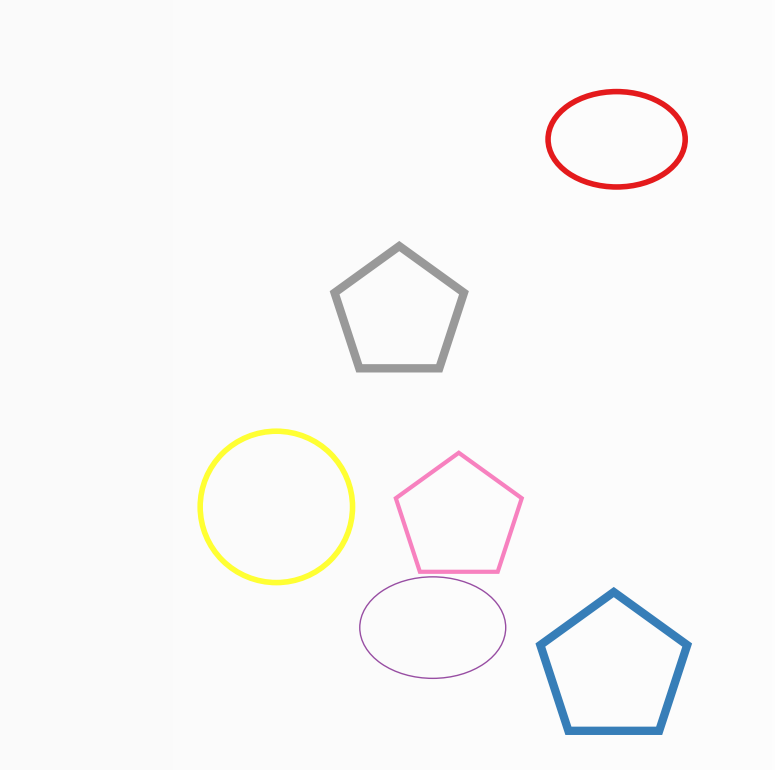[{"shape": "oval", "thickness": 2, "radius": 0.44, "center": [0.796, 0.819]}, {"shape": "pentagon", "thickness": 3, "radius": 0.5, "center": [0.792, 0.131]}, {"shape": "oval", "thickness": 0.5, "radius": 0.47, "center": [0.558, 0.185]}, {"shape": "circle", "thickness": 2, "radius": 0.49, "center": [0.357, 0.342]}, {"shape": "pentagon", "thickness": 1.5, "radius": 0.43, "center": [0.592, 0.327]}, {"shape": "pentagon", "thickness": 3, "radius": 0.44, "center": [0.515, 0.593]}]